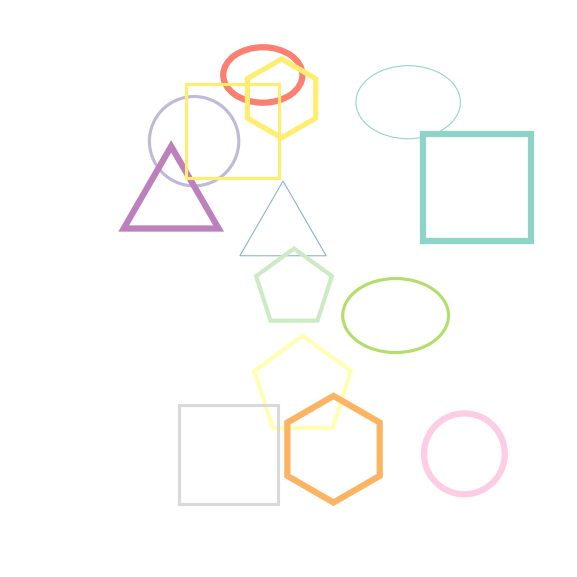[{"shape": "square", "thickness": 3, "radius": 0.47, "center": [0.826, 0.674]}, {"shape": "oval", "thickness": 0.5, "radius": 0.45, "center": [0.707, 0.822]}, {"shape": "pentagon", "thickness": 2, "radius": 0.44, "center": [0.524, 0.33]}, {"shape": "circle", "thickness": 1.5, "radius": 0.39, "center": [0.336, 0.755]}, {"shape": "oval", "thickness": 3, "radius": 0.34, "center": [0.455, 0.869]}, {"shape": "triangle", "thickness": 0.5, "radius": 0.43, "center": [0.49, 0.599]}, {"shape": "hexagon", "thickness": 3, "radius": 0.46, "center": [0.578, 0.221]}, {"shape": "oval", "thickness": 1.5, "radius": 0.46, "center": [0.685, 0.453]}, {"shape": "circle", "thickness": 3, "radius": 0.35, "center": [0.804, 0.213]}, {"shape": "square", "thickness": 1.5, "radius": 0.43, "center": [0.396, 0.212]}, {"shape": "triangle", "thickness": 3, "radius": 0.47, "center": [0.296, 0.651]}, {"shape": "pentagon", "thickness": 2, "radius": 0.35, "center": [0.509, 0.5]}, {"shape": "square", "thickness": 1.5, "radius": 0.4, "center": [0.402, 0.772]}, {"shape": "hexagon", "thickness": 2.5, "radius": 0.34, "center": [0.488, 0.829]}]